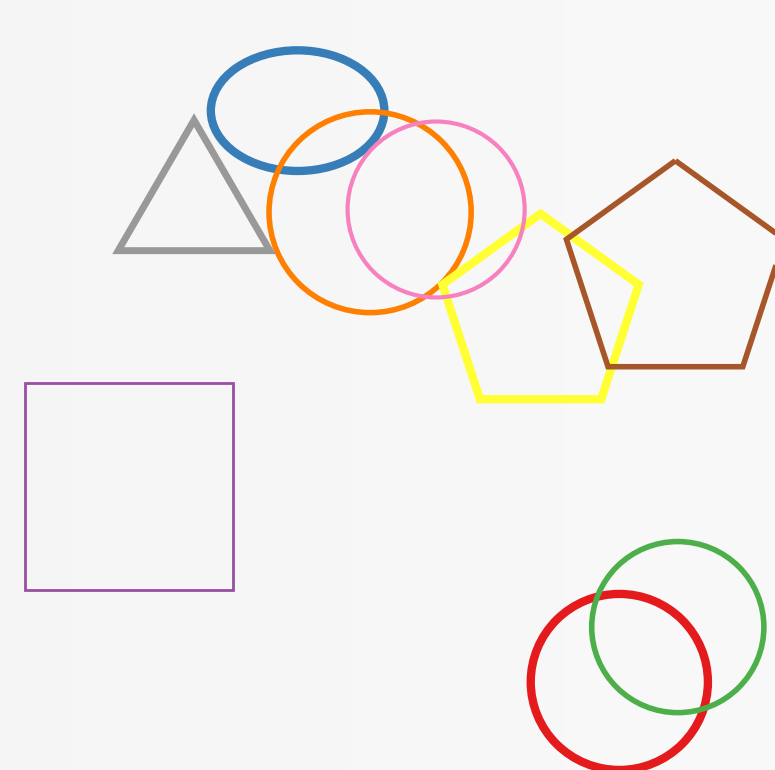[{"shape": "circle", "thickness": 3, "radius": 0.57, "center": [0.799, 0.114]}, {"shape": "oval", "thickness": 3, "radius": 0.56, "center": [0.384, 0.856]}, {"shape": "circle", "thickness": 2, "radius": 0.56, "center": [0.875, 0.186]}, {"shape": "square", "thickness": 1, "radius": 0.67, "center": [0.166, 0.368]}, {"shape": "circle", "thickness": 2, "radius": 0.65, "center": [0.478, 0.724]}, {"shape": "pentagon", "thickness": 3, "radius": 0.67, "center": [0.698, 0.589]}, {"shape": "pentagon", "thickness": 2, "radius": 0.74, "center": [0.872, 0.643]}, {"shape": "circle", "thickness": 1.5, "radius": 0.57, "center": [0.563, 0.728]}, {"shape": "triangle", "thickness": 2.5, "radius": 0.57, "center": [0.25, 0.731]}]